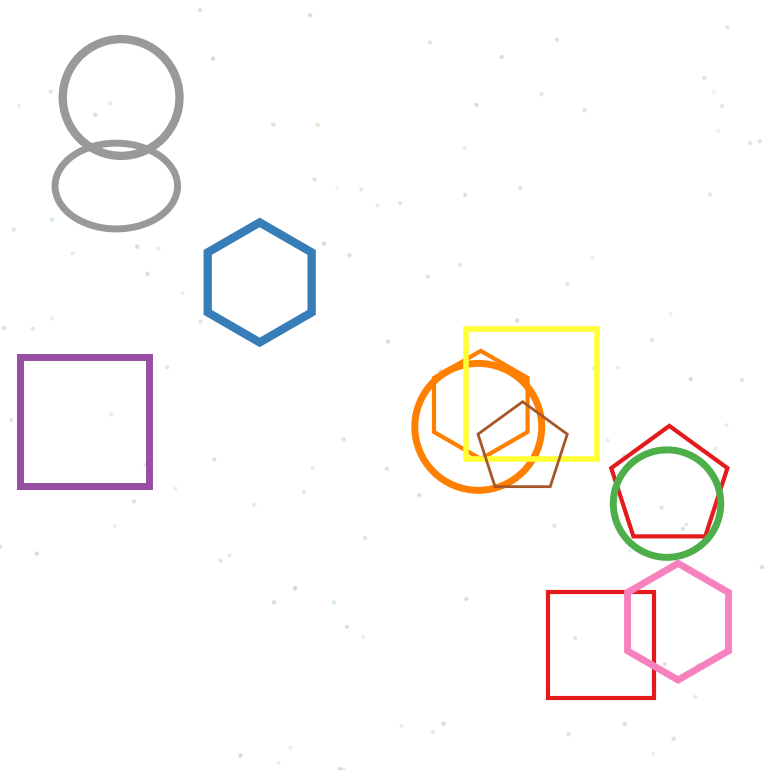[{"shape": "pentagon", "thickness": 1.5, "radius": 0.4, "center": [0.869, 0.368]}, {"shape": "square", "thickness": 1.5, "radius": 0.34, "center": [0.78, 0.162]}, {"shape": "hexagon", "thickness": 3, "radius": 0.39, "center": [0.337, 0.633]}, {"shape": "circle", "thickness": 2.5, "radius": 0.35, "center": [0.866, 0.346]}, {"shape": "square", "thickness": 2.5, "radius": 0.42, "center": [0.11, 0.453]}, {"shape": "hexagon", "thickness": 1.5, "radius": 0.35, "center": [0.624, 0.474]}, {"shape": "circle", "thickness": 2.5, "radius": 0.41, "center": [0.621, 0.446]}, {"shape": "square", "thickness": 2, "radius": 0.42, "center": [0.69, 0.488]}, {"shape": "pentagon", "thickness": 1, "radius": 0.3, "center": [0.679, 0.417]}, {"shape": "hexagon", "thickness": 2.5, "radius": 0.38, "center": [0.881, 0.193]}, {"shape": "oval", "thickness": 2.5, "radius": 0.4, "center": [0.151, 0.758]}, {"shape": "circle", "thickness": 3, "radius": 0.38, "center": [0.157, 0.873]}]